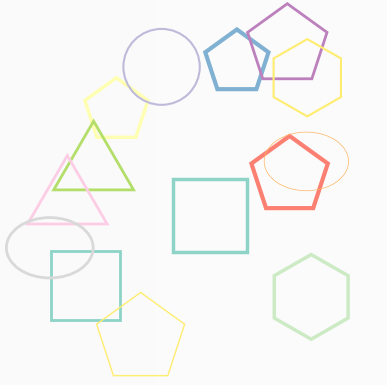[{"shape": "square", "thickness": 2.5, "radius": 0.47, "center": [0.542, 0.44]}, {"shape": "square", "thickness": 2, "radius": 0.45, "center": [0.22, 0.258]}, {"shape": "pentagon", "thickness": 2.5, "radius": 0.43, "center": [0.3, 0.713]}, {"shape": "circle", "thickness": 1.5, "radius": 0.49, "center": [0.417, 0.826]}, {"shape": "pentagon", "thickness": 3, "radius": 0.52, "center": [0.747, 0.543]}, {"shape": "pentagon", "thickness": 3, "radius": 0.43, "center": [0.611, 0.838]}, {"shape": "oval", "thickness": 0.5, "radius": 0.54, "center": [0.791, 0.581]}, {"shape": "triangle", "thickness": 2, "radius": 0.59, "center": [0.242, 0.566]}, {"shape": "triangle", "thickness": 2, "radius": 0.59, "center": [0.174, 0.477]}, {"shape": "oval", "thickness": 2, "radius": 0.56, "center": [0.128, 0.356]}, {"shape": "pentagon", "thickness": 2, "radius": 0.54, "center": [0.741, 0.883]}, {"shape": "hexagon", "thickness": 2.5, "radius": 0.55, "center": [0.803, 0.229]}, {"shape": "hexagon", "thickness": 1.5, "radius": 0.5, "center": [0.793, 0.798]}, {"shape": "pentagon", "thickness": 1, "radius": 0.6, "center": [0.363, 0.121]}]